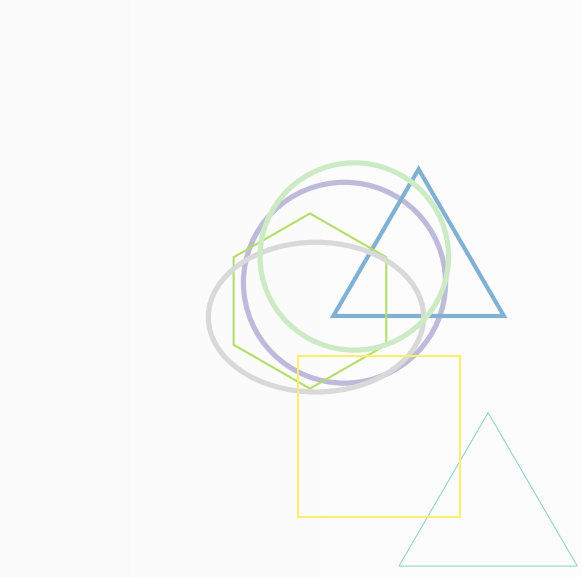[{"shape": "triangle", "thickness": 0.5, "radius": 0.89, "center": [0.84, 0.107]}, {"shape": "circle", "thickness": 2.5, "radius": 0.87, "center": [0.593, 0.51]}, {"shape": "triangle", "thickness": 2, "radius": 0.85, "center": [0.72, 0.537]}, {"shape": "hexagon", "thickness": 1, "radius": 0.76, "center": [0.533, 0.478]}, {"shape": "oval", "thickness": 2.5, "radius": 0.93, "center": [0.544, 0.45]}, {"shape": "circle", "thickness": 2.5, "radius": 0.81, "center": [0.61, 0.555]}, {"shape": "square", "thickness": 1, "radius": 0.7, "center": [0.652, 0.243]}]